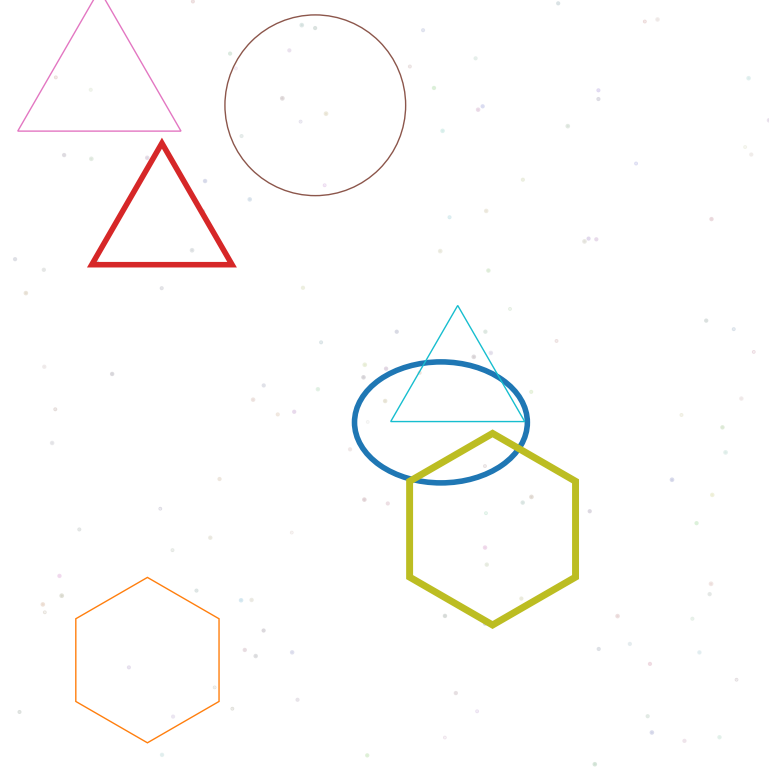[{"shape": "oval", "thickness": 2, "radius": 0.56, "center": [0.573, 0.451]}, {"shape": "hexagon", "thickness": 0.5, "radius": 0.54, "center": [0.191, 0.143]}, {"shape": "triangle", "thickness": 2, "radius": 0.53, "center": [0.21, 0.709]}, {"shape": "circle", "thickness": 0.5, "radius": 0.59, "center": [0.409, 0.863]}, {"shape": "triangle", "thickness": 0.5, "radius": 0.61, "center": [0.129, 0.891]}, {"shape": "hexagon", "thickness": 2.5, "radius": 0.62, "center": [0.64, 0.313]}, {"shape": "triangle", "thickness": 0.5, "radius": 0.5, "center": [0.594, 0.503]}]